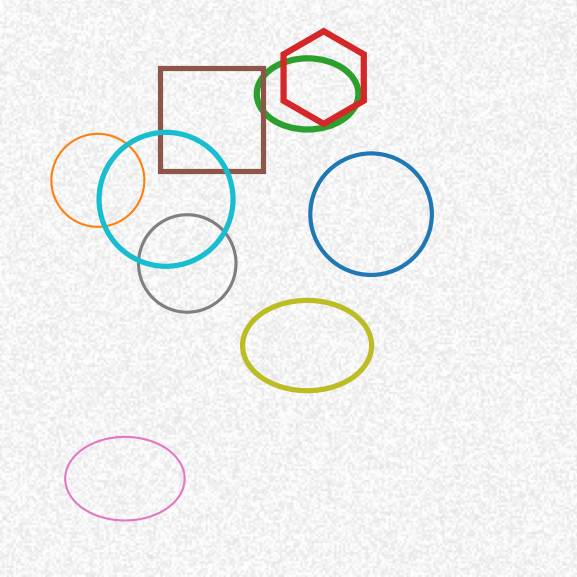[{"shape": "circle", "thickness": 2, "radius": 0.53, "center": [0.643, 0.628]}, {"shape": "circle", "thickness": 1, "radius": 0.4, "center": [0.169, 0.687]}, {"shape": "oval", "thickness": 3, "radius": 0.44, "center": [0.533, 0.836]}, {"shape": "hexagon", "thickness": 3, "radius": 0.4, "center": [0.56, 0.865]}, {"shape": "square", "thickness": 2.5, "radius": 0.45, "center": [0.367, 0.792]}, {"shape": "oval", "thickness": 1, "radius": 0.52, "center": [0.216, 0.17]}, {"shape": "circle", "thickness": 1.5, "radius": 0.42, "center": [0.324, 0.543]}, {"shape": "oval", "thickness": 2.5, "radius": 0.56, "center": [0.532, 0.401]}, {"shape": "circle", "thickness": 2.5, "radius": 0.58, "center": [0.288, 0.654]}]